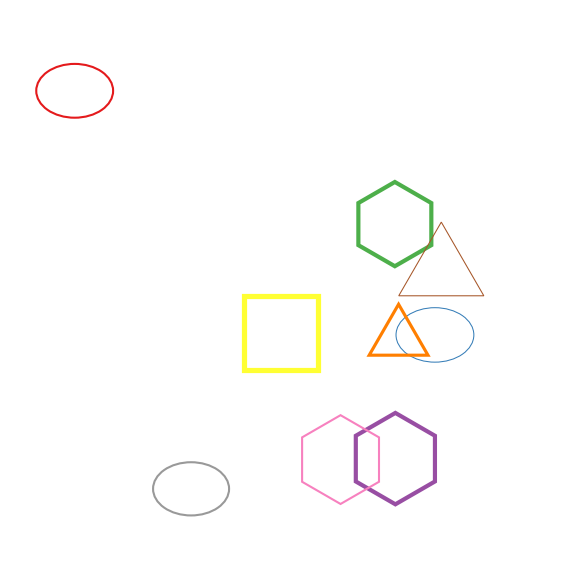[{"shape": "oval", "thickness": 1, "radius": 0.33, "center": [0.129, 0.842]}, {"shape": "oval", "thickness": 0.5, "radius": 0.34, "center": [0.753, 0.419]}, {"shape": "hexagon", "thickness": 2, "radius": 0.36, "center": [0.684, 0.611]}, {"shape": "hexagon", "thickness": 2, "radius": 0.4, "center": [0.685, 0.205]}, {"shape": "triangle", "thickness": 1.5, "radius": 0.29, "center": [0.69, 0.413]}, {"shape": "square", "thickness": 2.5, "radius": 0.32, "center": [0.487, 0.423]}, {"shape": "triangle", "thickness": 0.5, "radius": 0.43, "center": [0.764, 0.529]}, {"shape": "hexagon", "thickness": 1, "radius": 0.38, "center": [0.59, 0.203]}, {"shape": "oval", "thickness": 1, "radius": 0.33, "center": [0.331, 0.153]}]